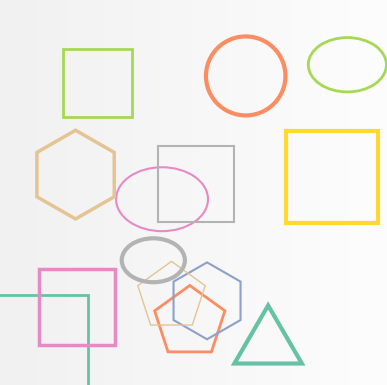[{"shape": "square", "thickness": 2, "radius": 0.59, "center": [0.108, 0.116]}, {"shape": "triangle", "thickness": 3, "radius": 0.5, "center": [0.692, 0.106]}, {"shape": "circle", "thickness": 3, "radius": 0.51, "center": [0.634, 0.803]}, {"shape": "pentagon", "thickness": 2, "radius": 0.48, "center": [0.49, 0.163]}, {"shape": "hexagon", "thickness": 1.5, "radius": 0.5, "center": [0.534, 0.219]}, {"shape": "oval", "thickness": 1.5, "radius": 0.59, "center": [0.418, 0.483]}, {"shape": "square", "thickness": 2.5, "radius": 0.49, "center": [0.198, 0.202]}, {"shape": "square", "thickness": 2, "radius": 0.44, "center": [0.251, 0.784]}, {"shape": "oval", "thickness": 2, "radius": 0.5, "center": [0.896, 0.832]}, {"shape": "square", "thickness": 3, "radius": 0.6, "center": [0.858, 0.54]}, {"shape": "hexagon", "thickness": 2.5, "radius": 0.58, "center": [0.195, 0.547]}, {"shape": "pentagon", "thickness": 1, "radius": 0.46, "center": [0.443, 0.23]}, {"shape": "square", "thickness": 1.5, "radius": 0.49, "center": [0.506, 0.522]}, {"shape": "oval", "thickness": 3, "radius": 0.41, "center": [0.396, 0.324]}]